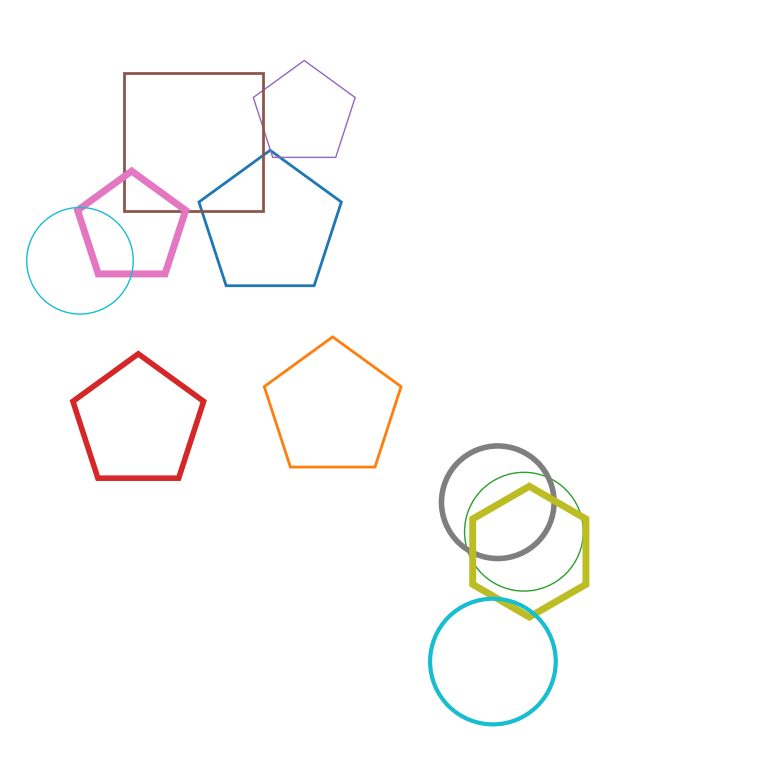[{"shape": "pentagon", "thickness": 1, "radius": 0.49, "center": [0.351, 0.708]}, {"shape": "pentagon", "thickness": 1, "radius": 0.47, "center": [0.432, 0.469]}, {"shape": "circle", "thickness": 0.5, "radius": 0.39, "center": [0.68, 0.309]}, {"shape": "pentagon", "thickness": 2, "radius": 0.45, "center": [0.18, 0.451]}, {"shape": "pentagon", "thickness": 0.5, "radius": 0.35, "center": [0.395, 0.852]}, {"shape": "square", "thickness": 1, "radius": 0.45, "center": [0.251, 0.815]}, {"shape": "pentagon", "thickness": 2.5, "radius": 0.37, "center": [0.171, 0.704]}, {"shape": "circle", "thickness": 2, "radius": 0.37, "center": [0.646, 0.348]}, {"shape": "hexagon", "thickness": 2.5, "radius": 0.42, "center": [0.687, 0.284]}, {"shape": "circle", "thickness": 0.5, "radius": 0.35, "center": [0.104, 0.661]}, {"shape": "circle", "thickness": 1.5, "radius": 0.41, "center": [0.64, 0.141]}]